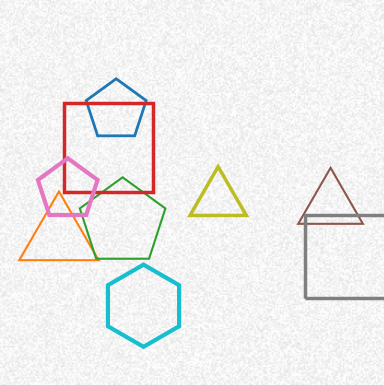[{"shape": "pentagon", "thickness": 2, "radius": 0.41, "center": [0.302, 0.713]}, {"shape": "triangle", "thickness": 1.5, "radius": 0.59, "center": [0.153, 0.384]}, {"shape": "pentagon", "thickness": 1.5, "radius": 0.58, "center": [0.318, 0.423]}, {"shape": "square", "thickness": 2.5, "radius": 0.58, "center": [0.282, 0.616]}, {"shape": "triangle", "thickness": 1.5, "radius": 0.48, "center": [0.859, 0.467]}, {"shape": "pentagon", "thickness": 3, "radius": 0.41, "center": [0.176, 0.507]}, {"shape": "square", "thickness": 2.5, "radius": 0.54, "center": [0.898, 0.335]}, {"shape": "triangle", "thickness": 2.5, "radius": 0.42, "center": [0.567, 0.483]}, {"shape": "hexagon", "thickness": 3, "radius": 0.53, "center": [0.373, 0.206]}]